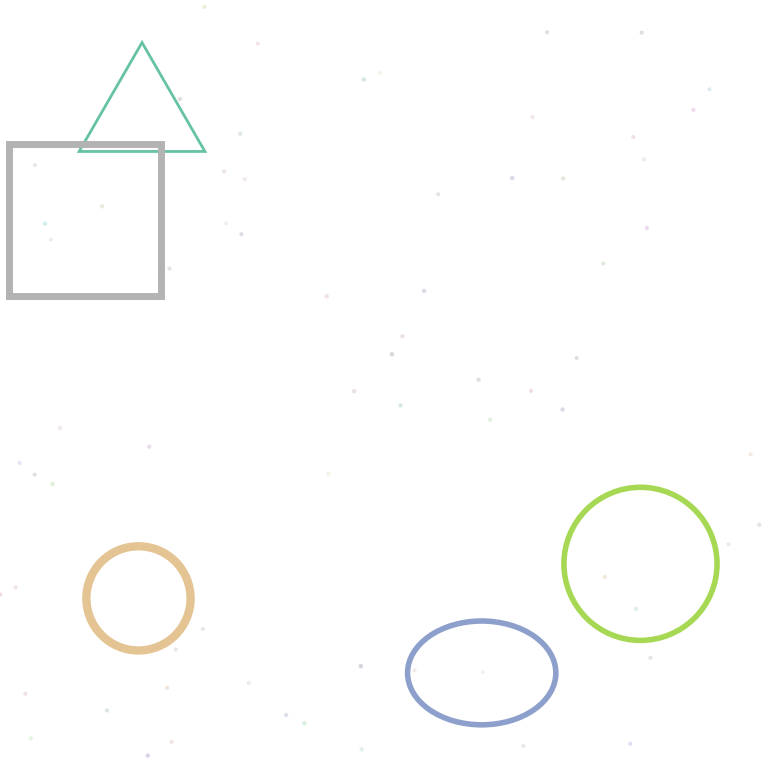[{"shape": "triangle", "thickness": 1, "radius": 0.47, "center": [0.184, 0.85]}, {"shape": "oval", "thickness": 2, "radius": 0.48, "center": [0.626, 0.126]}, {"shape": "circle", "thickness": 2, "radius": 0.5, "center": [0.832, 0.268]}, {"shape": "circle", "thickness": 3, "radius": 0.34, "center": [0.18, 0.223]}, {"shape": "square", "thickness": 2.5, "radius": 0.49, "center": [0.11, 0.715]}]